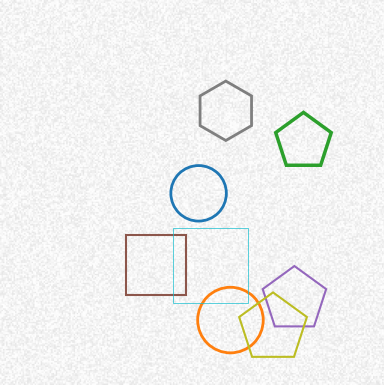[{"shape": "circle", "thickness": 2, "radius": 0.36, "center": [0.516, 0.498]}, {"shape": "circle", "thickness": 2, "radius": 0.43, "center": [0.599, 0.169]}, {"shape": "pentagon", "thickness": 2.5, "radius": 0.38, "center": [0.788, 0.632]}, {"shape": "pentagon", "thickness": 1.5, "radius": 0.43, "center": [0.765, 0.222]}, {"shape": "square", "thickness": 1.5, "radius": 0.39, "center": [0.405, 0.312]}, {"shape": "hexagon", "thickness": 2, "radius": 0.39, "center": [0.587, 0.712]}, {"shape": "pentagon", "thickness": 1.5, "radius": 0.46, "center": [0.709, 0.148]}, {"shape": "square", "thickness": 0.5, "radius": 0.49, "center": [0.546, 0.31]}]